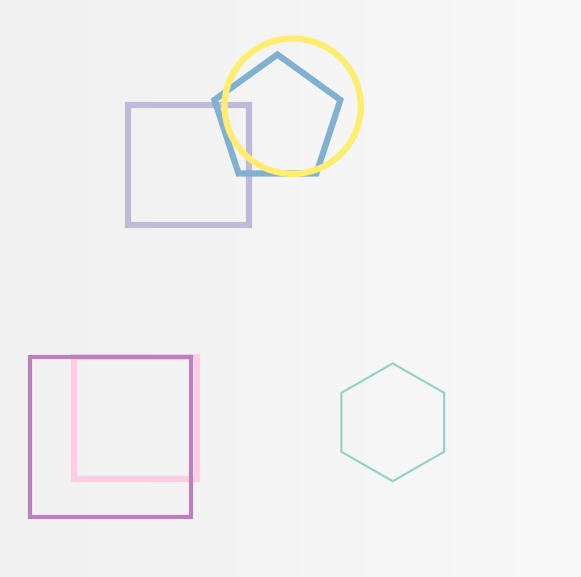[{"shape": "hexagon", "thickness": 1, "radius": 0.51, "center": [0.676, 0.268]}, {"shape": "square", "thickness": 3, "radius": 0.52, "center": [0.325, 0.713]}, {"shape": "pentagon", "thickness": 3, "radius": 0.57, "center": [0.477, 0.791]}, {"shape": "square", "thickness": 3, "radius": 0.53, "center": [0.232, 0.276]}, {"shape": "square", "thickness": 2, "radius": 0.69, "center": [0.19, 0.243]}, {"shape": "circle", "thickness": 3, "radius": 0.59, "center": [0.503, 0.815]}]